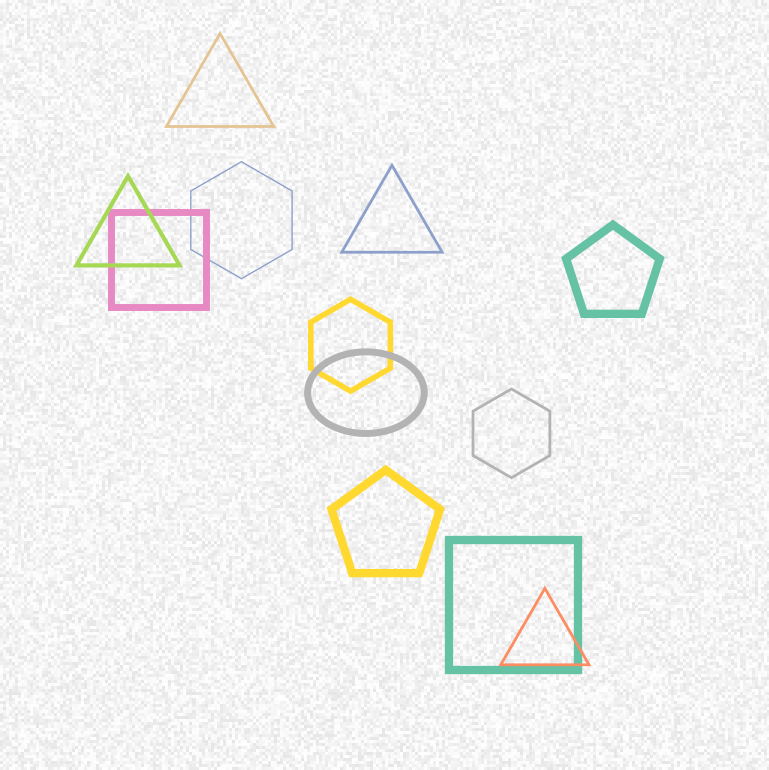[{"shape": "square", "thickness": 3, "radius": 0.42, "center": [0.667, 0.214]}, {"shape": "pentagon", "thickness": 3, "radius": 0.32, "center": [0.796, 0.644]}, {"shape": "triangle", "thickness": 1, "radius": 0.33, "center": [0.708, 0.17]}, {"shape": "triangle", "thickness": 1, "radius": 0.38, "center": [0.509, 0.71]}, {"shape": "hexagon", "thickness": 0.5, "radius": 0.38, "center": [0.314, 0.714]}, {"shape": "square", "thickness": 2.5, "radius": 0.31, "center": [0.206, 0.663]}, {"shape": "triangle", "thickness": 1.5, "radius": 0.39, "center": [0.166, 0.694]}, {"shape": "pentagon", "thickness": 3, "radius": 0.37, "center": [0.501, 0.316]}, {"shape": "hexagon", "thickness": 2, "radius": 0.3, "center": [0.455, 0.552]}, {"shape": "triangle", "thickness": 1, "radius": 0.4, "center": [0.286, 0.876]}, {"shape": "hexagon", "thickness": 1, "radius": 0.29, "center": [0.664, 0.437]}, {"shape": "oval", "thickness": 2.5, "radius": 0.38, "center": [0.475, 0.49]}]